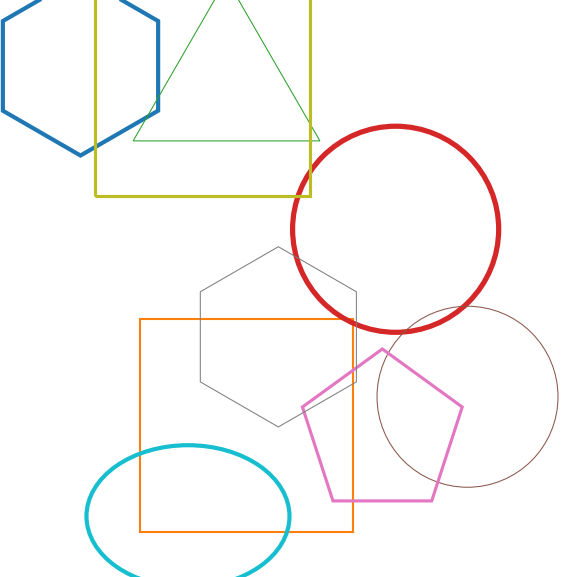[{"shape": "hexagon", "thickness": 2, "radius": 0.78, "center": [0.139, 0.885]}, {"shape": "square", "thickness": 1, "radius": 0.92, "center": [0.427, 0.263]}, {"shape": "triangle", "thickness": 0.5, "radius": 0.93, "center": [0.392, 0.849]}, {"shape": "circle", "thickness": 2.5, "radius": 0.89, "center": [0.685, 0.602]}, {"shape": "circle", "thickness": 0.5, "radius": 0.78, "center": [0.81, 0.312]}, {"shape": "pentagon", "thickness": 1.5, "radius": 0.73, "center": [0.662, 0.249]}, {"shape": "hexagon", "thickness": 0.5, "radius": 0.78, "center": [0.482, 0.416]}, {"shape": "square", "thickness": 1.5, "radius": 0.93, "center": [0.351, 0.846]}, {"shape": "oval", "thickness": 2, "radius": 0.88, "center": [0.326, 0.105]}]